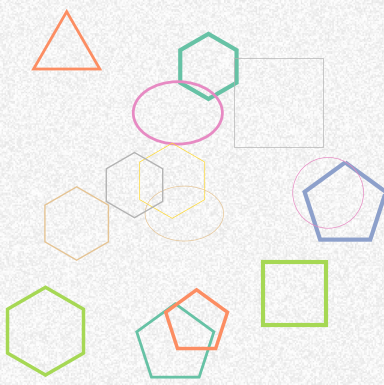[{"shape": "pentagon", "thickness": 2, "radius": 0.53, "center": [0.455, 0.106]}, {"shape": "hexagon", "thickness": 3, "radius": 0.42, "center": [0.541, 0.827]}, {"shape": "triangle", "thickness": 2, "radius": 0.5, "center": [0.173, 0.87]}, {"shape": "pentagon", "thickness": 2.5, "radius": 0.42, "center": [0.511, 0.163]}, {"shape": "pentagon", "thickness": 3, "radius": 0.55, "center": [0.897, 0.467]}, {"shape": "circle", "thickness": 0.5, "radius": 0.46, "center": [0.852, 0.499]}, {"shape": "oval", "thickness": 2, "radius": 0.58, "center": [0.462, 0.707]}, {"shape": "hexagon", "thickness": 2.5, "radius": 0.57, "center": [0.118, 0.14]}, {"shape": "square", "thickness": 3, "radius": 0.41, "center": [0.765, 0.238]}, {"shape": "hexagon", "thickness": 0.5, "radius": 0.49, "center": [0.447, 0.53]}, {"shape": "hexagon", "thickness": 1, "radius": 0.48, "center": [0.199, 0.42]}, {"shape": "oval", "thickness": 0.5, "radius": 0.51, "center": [0.479, 0.445]}, {"shape": "square", "thickness": 0.5, "radius": 0.58, "center": [0.723, 0.734]}, {"shape": "hexagon", "thickness": 1, "radius": 0.42, "center": [0.349, 0.519]}]